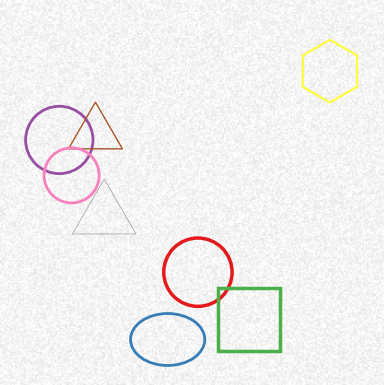[{"shape": "circle", "thickness": 2.5, "radius": 0.44, "center": [0.514, 0.293]}, {"shape": "oval", "thickness": 2, "radius": 0.48, "center": [0.435, 0.118]}, {"shape": "square", "thickness": 2.5, "radius": 0.4, "center": [0.647, 0.17]}, {"shape": "circle", "thickness": 2, "radius": 0.44, "center": [0.154, 0.636]}, {"shape": "hexagon", "thickness": 1.5, "radius": 0.41, "center": [0.857, 0.815]}, {"shape": "triangle", "thickness": 1, "radius": 0.4, "center": [0.248, 0.654]}, {"shape": "circle", "thickness": 2, "radius": 0.36, "center": [0.186, 0.544]}, {"shape": "triangle", "thickness": 0.5, "radius": 0.48, "center": [0.271, 0.44]}]